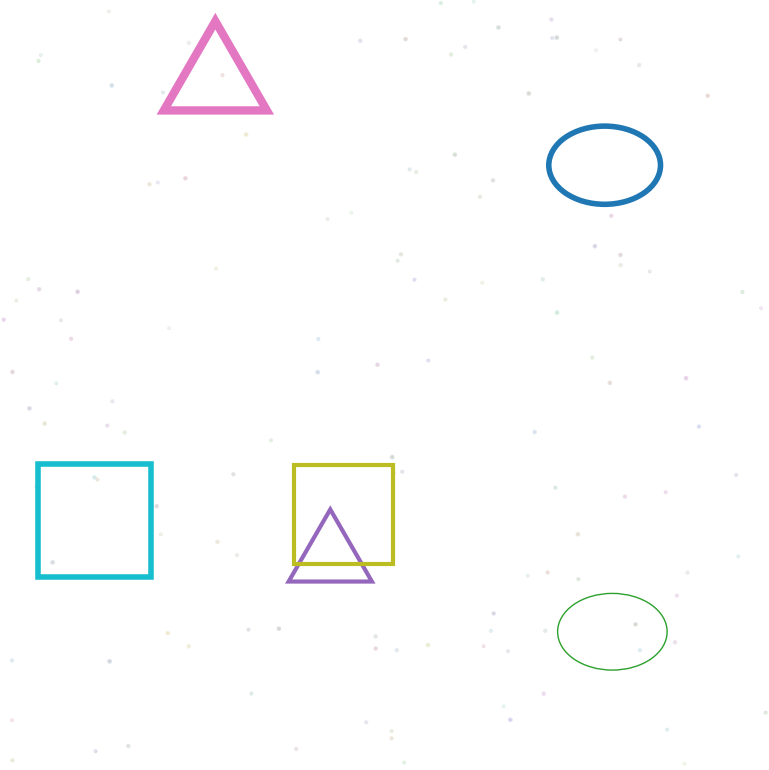[{"shape": "oval", "thickness": 2, "radius": 0.36, "center": [0.785, 0.785]}, {"shape": "oval", "thickness": 0.5, "radius": 0.36, "center": [0.795, 0.18]}, {"shape": "triangle", "thickness": 1.5, "radius": 0.31, "center": [0.429, 0.276]}, {"shape": "triangle", "thickness": 3, "radius": 0.39, "center": [0.28, 0.895]}, {"shape": "square", "thickness": 1.5, "radius": 0.32, "center": [0.446, 0.332]}, {"shape": "square", "thickness": 2, "radius": 0.37, "center": [0.123, 0.324]}]